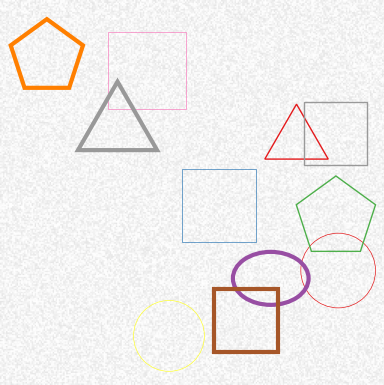[{"shape": "triangle", "thickness": 1, "radius": 0.48, "center": [0.77, 0.634]}, {"shape": "circle", "thickness": 0.5, "radius": 0.49, "center": [0.878, 0.297]}, {"shape": "square", "thickness": 0.5, "radius": 0.48, "center": [0.569, 0.467]}, {"shape": "pentagon", "thickness": 1, "radius": 0.54, "center": [0.872, 0.435]}, {"shape": "oval", "thickness": 3, "radius": 0.49, "center": [0.703, 0.277]}, {"shape": "pentagon", "thickness": 3, "radius": 0.49, "center": [0.122, 0.852]}, {"shape": "circle", "thickness": 0.5, "radius": 0.46, "center": [0.439, 0.128]}, {"shape": "square", "thickness": 3, "radius": 0.41, "center": [0.639, 0.168]}, {"shape": "square", "thickness": 0.5, "radius": 0.5, "center": [0.382, 0.816]}, {"shape": "triangle", "thickness": 3, "radius": 0.59, "center": [0.305, 0.669]}, {"shape": "square", "thickness": 1, "radius": 0.41, "center": [0.871, 0.654]}]